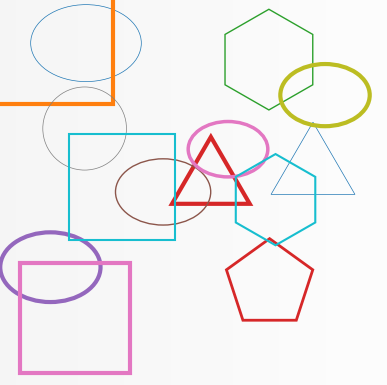[{"shape": "oval", "thickness": 0.5, "radius": 0.71, "center": [0.222, 0.888]}, {"shape": "triangle", "thickness": 0.5, "radius": 0.63, "center": [0.808, 0.558]}, {"shape": "square", "thickness": 3, "radius": 0.74, "center": [0.142, 0.88]}, {"shape": "hexagon", "thickness": 1, "radius": 0.65, "center": [0.694, 0.845]}, {"shape": "pentagon", "thickness": 2, "radius": 0.59, "center": [0.696, 0.263]}, {"shape": "triangle", "thickness": 3, "radius": 0.58, "center": [0.544, 0.529]}, {"shape": "oval", "thickness": 3, "radius": 0.65, "center": [0.13, 0.306]}, {"shape": "oval", "thickness": 1, "radius": 0.61, "center": [0.421, 0.501]}, {"shape": "square", "thickness": 3, "radius": 0.71, "center": [0.193, 0.174]}, {"shape": "oval", "thickness": 2.5, "radius": 0.51, "center": [0.588, 0.612]}, {"shape": "circle", "thickness": 0.5, "radius": 0.54, "center": [0.218, 0.666]}, {"shape": "oval", "thickness": 3, "radius": 0.58, "center": [0.839, 0.753]}, {"shape": "hexagon", "thickness": 1.5, "radius": 0.59, "center": [0.711, 0.481]}, {"shape": "square", "thickness": 1.5, "radius": 0.68, "center": [0.316, 0.514]}]